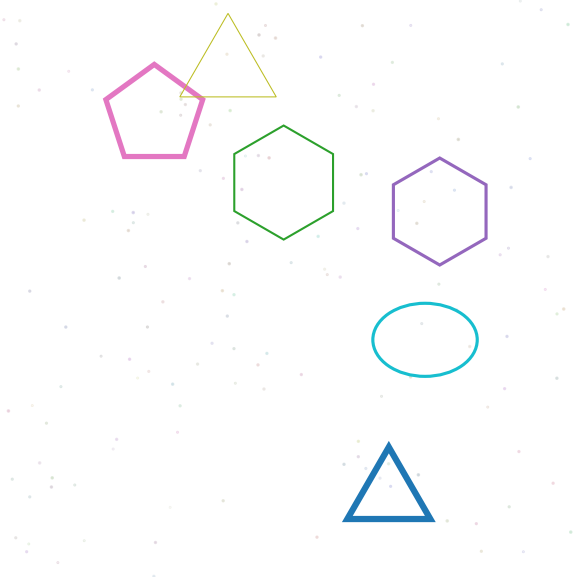[{"shape": "triangle", "thickness": 3, "radius": 0.41, "center": [0.673, 0.142]}, {"shape": "hexagon", "thickness": 1, "radius": 0.49, "center": [0.491, 0.683]}, {"shape": "hexagon", "thickness": 1.5, "radius": 0.46, "center": [0.761, 0.633]}, {"shape": "pentagon", "thickness": 2.5, "radius": 0.44, "center": [0.267, 0.799]}, {"shape": "triangle", "thickness": 0.5, "radius": 0.48, "center": [0.395, 0.88]}, {"shape": "oval", "thickness": 1.5, "radius": 0.45, "center": [0.736, 0.411]}]